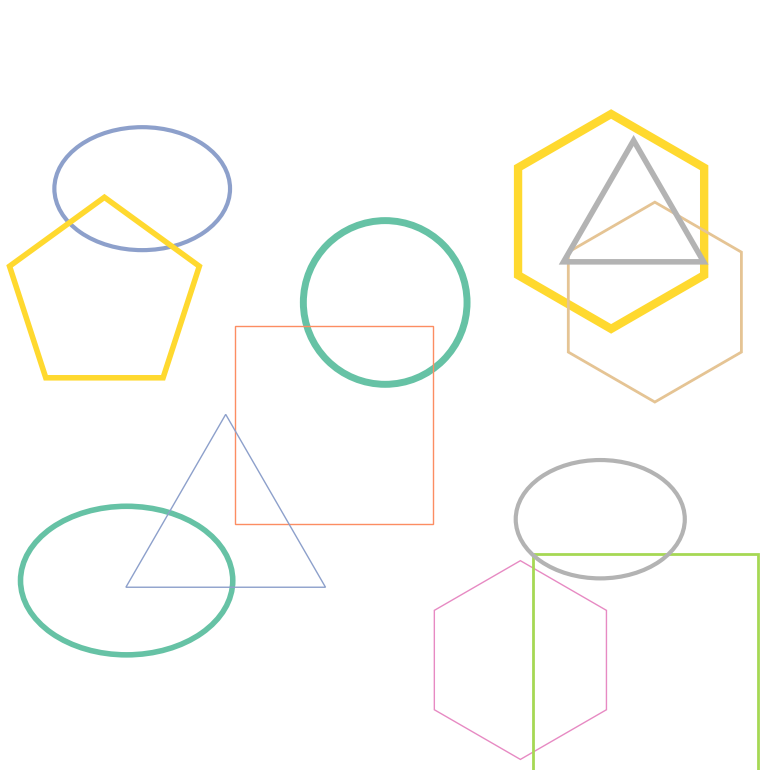[{"shape": "circle", "thickness": 2.5, "radius": 0.53, "center": [0.5, 0.607]}, {"shape": "oval", "thickness": 2, "radius": 0.69, "center": [0.164, 0.246]}, {"shape": "square", "thickness": 0.5, "radius": 0.64, "center": [0.434, 0.448]}, {"shape": "triangle", "thickness": 0.5, "radius": 0.75, "center": [0.293, 0.312]}, {"shape": "oval", "thickness": 1.5, "radius": 0.57, "center": [0.185, 0.755]}, {"shape": "hexagon", "thickness": 0.5, "radius": 0.65, "center": [0.676, 0.143]}, {"shape": "square", "thickness": 1, "radius": 0.73, "center": [0.839, 0.135]}, {"shape": "hexagon", "thickness": 3, "radius": 0.7, "center": [0.794, 0.712]}, {"shape": "pentagon", "thickness": 2, "radius": 0.65, "center": [0.136, 0.614]}, {"shape": "hexagon", "thickness": 1, "radius": 0.65, "center": [0.85, 0.608]}, {"shape": "triangle", "thickness": 2, "radius": 0.53, "center": [0.823, 0.712]}, {"shape": "oval", "thickness": 1.5, "radius": 0.55, "center": [0.78, 0.326]}]